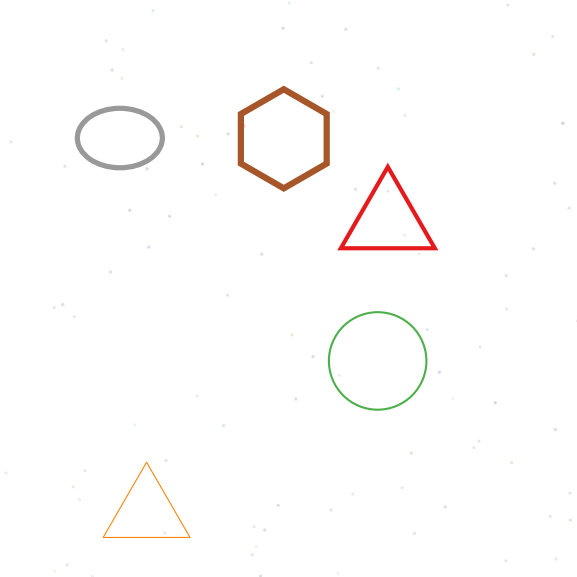[{"shape": "triangle", "thickness": 2, "radius": 0.47, "center": [0.672, 0.616]}, {"shape": "circle", "thickness": 1, "radius": 0.42, "center": [0.654, 0.374]}, {"shape": "triangle", "thickness": 0.5, "radius": 0.43, "center": [0.254, 0.112]}, {"shape": "hexagon", "thickness": 3, "radius": 0.43, "center": [0.491, 0.759]}, {"shape": "oval", "thickness": 2.5, "radius": 0.37, "center": [0.208, 0.76]}]